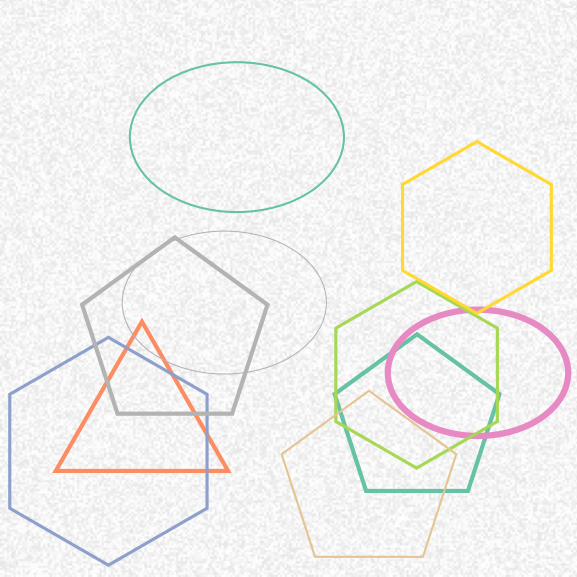[{"shape": "oval", "thickness": 1, "radius": 0.93, "center": [0.41, 0.762]}, {"shape": "pentagon", "thickness": 2, "radius": 0.75, "center": [0.722, 0.27]}, {"shape": "triangle", "thickness": 2, "radius": 0.86, "center": [0.246, 0.27]}, {"shape": "hexagon", "thickness": 1.5, "radius": 0.99, "center": [0.188, 0.218]}, {"shape": "oval", "thickness": 3, "radius": 0.78, "center": [0.828, 0.354]}, {"shape": "hexagon", "thickness": 1.5, "radius": 0.81, "center": [0.721, 0.35]}, {"shape": "hexagon", "thickness": 1.5, "radius": 0.74, "center": [0.826, 0.605]}, {"shape": "pentagon", "thickness": 1, "radius": 0.79, "center": [0.639, 0.164]}, {"shape": "oval", "thickness": 0.5, "radius": 0.88, "center": [0.388, 0.475]}, {"shape": "pentagon", "thickness": 2, "radius": 0.84, "center": [0.303, 0.419]}]